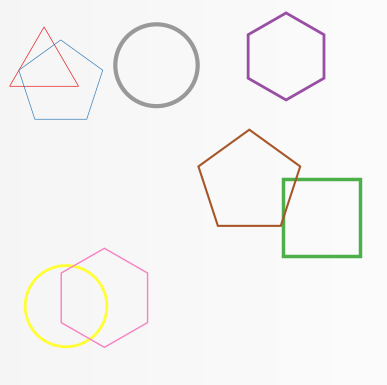[{"shape": "triangle", "thickness": 0.5, "radius": 0.51, "center": [0.114, 0.827]}, {"shape": "pentagon", "thickness": 0.5, "radius": 0.57, "center": [0.157, 0.782]}, {"shape": "square", "thickness": 2.5, "radius": 0.5, "center": [0.83, 0.435]}, {"shape": "hexagon", "thickness": 2, "radius": 0.56, "center": [0.738, 0.853]}, {"shape": "circle", "thickness": 2, "radius": 0.53, "center": [0.17, 0.205]}, {"shape": "pentagon", "thickness": 1.5, "radius": 0.69, "center": [0.643, 0.525]}, {"shape": "hexagon", "thickness": 1, "radius": 0.64, "center": [0.269, 0.226]}, {"shape": "circle", "thickness": 3, "radius": 0.53, "center": [0.404, 0.831]}]